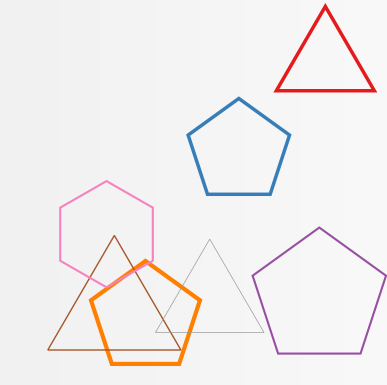[{"shape": "triangle", "thickness": 2.5, "radius": 0.73, "center": [0.84, 0.837]}, {"shape": "pentagon", "thickness": 2.5, "radius": 0.69, "center": [0.616, 0.607]}, {"shape": "pentagon", "thickness": 1.5, "radius": 0.9, "center": [0.824, 0.228]}, {"shape": "pentagon", "thickness": 3, "radius": 0.74, "center": [0.375, 0.174]}, {"shape": "triangle", "thickness": 1, "radius": 0.99, "center": [0.295, 0.19]}, {"shape": "hexagon", "thickness": 1.5, "radius": 0.69, "center": [0.275, 0.392]}, {"shape": "triangle", "thickness": 0.5, "radius": 0.81, "center": [0.541, 0.217]}]